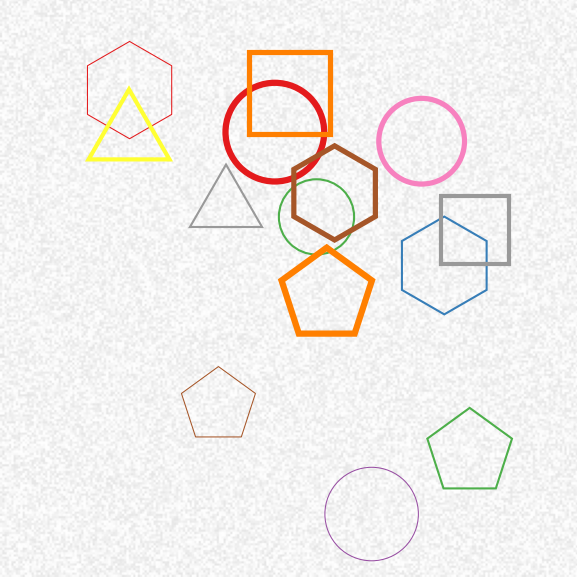[{"shape": "circle", "thickness": 3, "radius": 0.43, "center": [0.476, 0.77]}, {"shape": "hexagon", "thickness": 0.5, "radius": 0.42, "center": [0.224, 0.843]}, {"shape": "hexagon", "thickness": 1, "radius": 0.42, "center": [0.769, 0.539]}, {"shape": "pentagon", "thickness": 1, "radius": 0.39, "center": [0.813, 0.216]}, {"shape": "circle", "thickness": 1, "radius": 0.33, "center": [0.548, 0.624]}, {"shape": "circle", "thickness": 0.5, "radius": 0.4, "center": [0.644, 0.109]}, {"shape": "pentagon", "thickness": 3, "radius": 0.41, "center": [0.566, 0.488]}, {"shape": "square", "thickness": 2.5, "radius": 0.35, "center": [0.501, 0.838]}, {"shape": "triangle", "thickness": 2, "radius": 0.4, "center": [0.223, 0.764]}, {"shape": "pentagon", "thickness": 0.5, "radius": 0.34, "center": [0.378, 0.297]}, {"shape": "hexagon", "thickness": 2.5, "radius": 0.41, "center": [0.579, 0.665]}, {"shape": "circle", "thickness": 2.5, "radius": 0.37, "center": [0.73, 0.755]}, {"shape": "square", "thickness": 2, "radius": 0.3, "center": [0.822, 0.601]}, {"shape": "triangle", "thickness": 1, "radius": 0.36, "center": [0.391, 0.642]}]